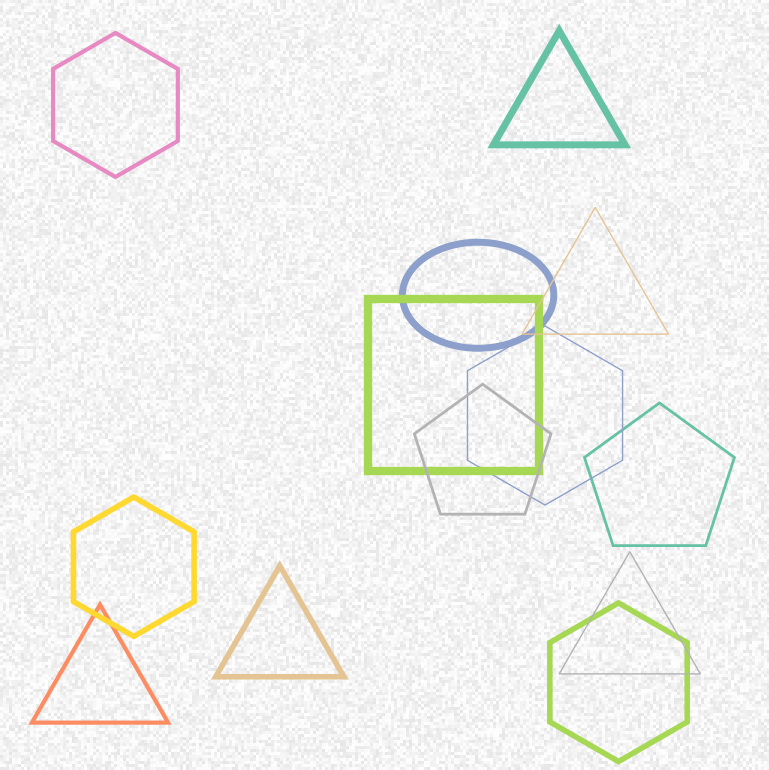[{"shape": "pentagon", "thickness": 1, "radius": 0.51, "center": [0.856, 0.374]}, {"shape": "triangle", "thickness": 2.5, "radius": 0.49, "center": [0.726, 0.861]}, {"shape": "triangle", "thickness": 1.5, "radius": 0.51, "center": [0.13, 0.113]}, {"shape": "oval", "thickness": 2.5, "radius": 0.49, "center": [0.621, 0.617]}, {"shape": "hexagon", "thickness": 0.5, "radius": 0.58, "center": [0.708, 0.46]}, {"shape": "hexagon", "thickness": 1.5, "radius": 0.47, "center": [0.15, 0.864]}, {"shape": "square", "thickness": 3, "radius": 0.56, "center": [0.589, 0.5]}, {"shape": "hexagon", "thickness": 2, "radius": 0.51, "center": [0.803, 0.114]}, {"shape": "hexagon", "thickness": 2, "radius": 0.45, "center": [0.174, 0.264]}, {"shape": "triangle", "thickness": 2, "radius": 0.48, "center": [0.363, 0.169]}, {"shape": "triangle", "thickness": 0.5, "radius": 0.55, "center": [0.773, 0.621]}, {"shape": "triangle", "thickness": 0.5, "radius": 0.53, "center": [0.818, 0.178]}, {"shape": "pentagon", "thickness": 1, "radius": 0.47, "center": [0.627, 0.408]}]